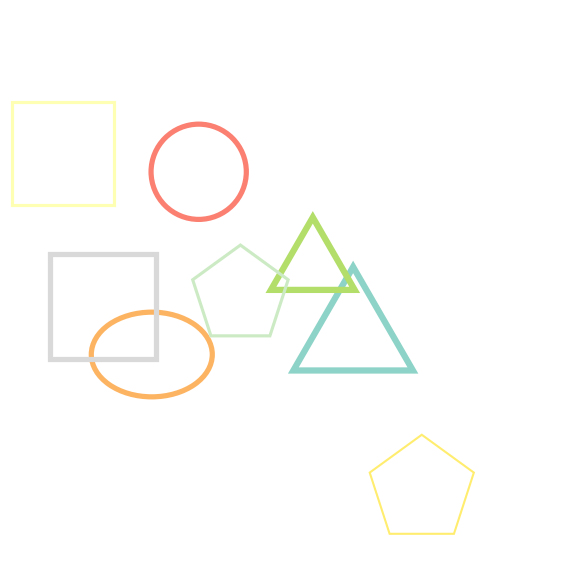[{"shape": "triangle", "thickness": 3, "radius": 0.6, "center": [0.611, 0.417]}, {"shape": "square", "thickness": 1.5, "radius": 0.44, "center": [0.109, 0.734]}, {"shape": "circle", "thickness": 2.5, "radius": 0.41, "center": [0.344, 0.702]}, {"shape": "oval", "thickness": 2.5, "radius": 0.52, "center": [0.263, 0.385]}, {"shape": "triangle", "thickness": 3, "radius": 0.42, "center": [0.542, 0.539]}, {"shape": "square", "thickness": 2.5, "radius": 0.46, "center": [0.179, 0.469]}, {"shape": "pentagon", "thickness": 1.5, "radius": 0.43, "center": [0.416, 0.488]}, {"shape": "pentagon", "thickness": 1, "radius": 0.47, "center": [0.73, 0.151]}]